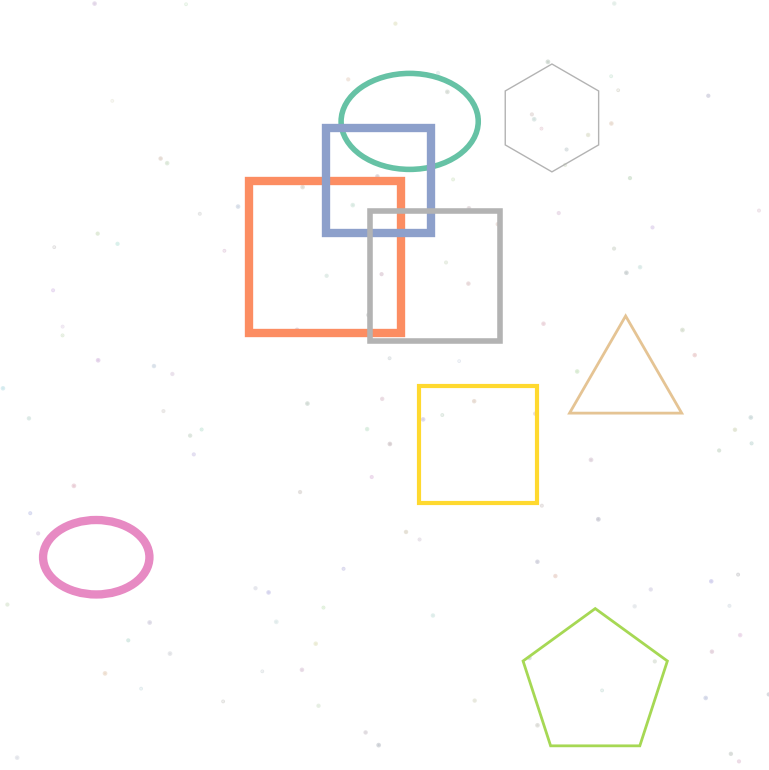[{"shape": "oval", "thickness": 2, "radius": 0.45, "center": [0.532, 0.842]}, {"shape": "square", "thickness": 3, "radius": 0.49, "center": [0.422, 0.666]}, {"shape": "square", "thickness": 3, "radius": 0.34, "center": [0.492, 0.765]}, {"shape": "oval", "thickness": 3, "radius": 0.35, "center": [0.125, 0.276]}, {"shape": "pentagon", "thickness": 1, "radius": 0.49, "center": [0.773, 0.111]}, {"shape": "square", "thickness": 1.5, "radius": 0.38, "center": [0.621, 0.423]}, {"shape": "triangle", "thickness": 1, "radius": 0.42, "center": [0.813, 0.506]}, {"shape": "square", "thickness": 2, "radius": 0.42, "center": [0.565, 0.642]}, {"shape": "hexagon", "thickness": 0.5, "radius": 0.35, "center": [0.717, 0.847]}]